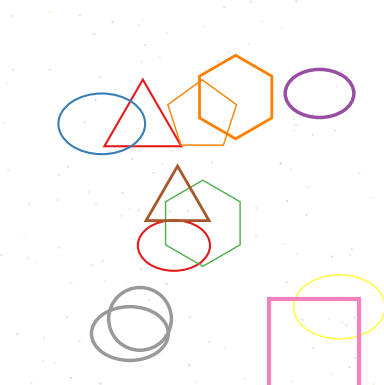[{"shape": "oval", "thickness": 1.5, "radius": 0.47, "center": [0.452, 0.362]}, {"shape": "triangle", "thickness": 1.5, "radius": 0.58, "center": [0.371, 0.678]}, {"shape": "oval", "thickness": 1.5, "radius": 0.56, "center": [0.264, 0.678]}, {"shape": "hexagon", "thickness": 1, "radius": 0.56, "center": [0.527, 0.42]}, {"shape": "oval", "thickness": 2.5, "radius": 0.45, "center": [0.83, 0.757]}, {"shape": "hexagon", "thickness": 2, "radius": 0.54, "center": [0.612, 0.748]}, {"shape": "pentagon", "thickness": 1, "radius": 0.47, "center": [0.525, 0.699]}, {"shape": "oval", "thickness": 1, "radius": 0.59, "center": [0.881, 0.203]}, {"shape": "triangle", "thickness": 2, "radius": 0.47, "center": [0.461, 0.474]}, {"shape": "square", "thickness": 3, "radius": 0.59, "center": [0.815, 0.106]}, {"shape": "oval", "thickness": 2.5, "radius": 0.5, "center": [0.337, 0.134]}, {"shape": "circle", "thickness": 2.5, "radius": 0.41, "center": [0.364, 0.172]}]